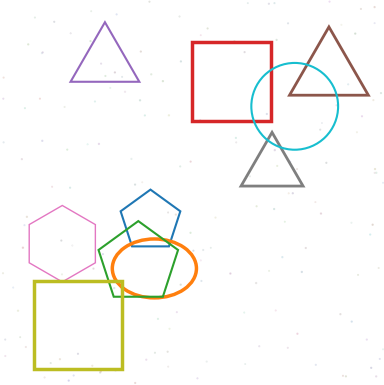[{"shape": "pentagon", "thickness": 1.5, "radius": 0.41, "center": [0.391, 0.426]}, {"shape": "oval", "thickness": 2.5, "radius": 0.55, "center": [0.401, 0.303]}, {"shape": "pentagon", "thickness": 1.5, "radius": 0.54, "center": [0.359, 0.317]}, {"shape": "square", "thickness": 2.5, "radius": 0.52, "center": [0.602, 0.788]}, {"shape": "triangle", "thickness": 1.5, "radius": 0.52, "center": [0.273, 0.839]}, {"shape": "triangle", "thickness": 2, "radius": 0.59, "center": [0.854, 0.812]}, {"shape": "hexagon", "thickness": 1, "radius": 0.5, "center": [0.162, 0.367]}, {"shape": "triangle", "thickness": 2, "radius": 0.46, "center": [0.707, 0.563]}, {"shape": "square", "thickness": 2.5, "radius": 0.57, "center": [0.202, 0.156]}, {"shape": "circle", "thickness": 1.5, "radius": 0.56, "center": [0.766, 0.724]}]